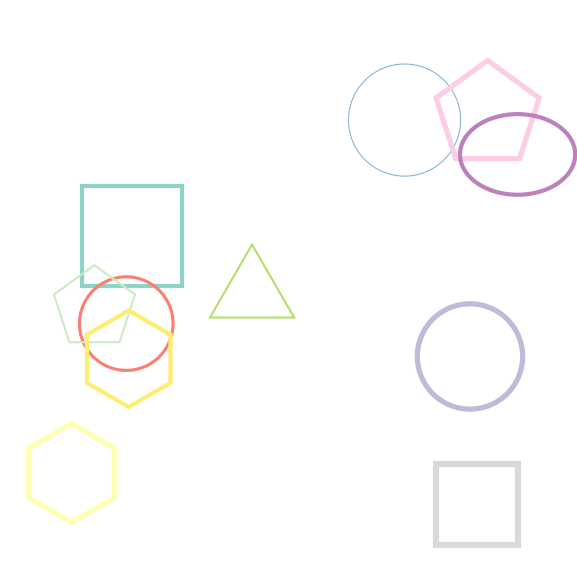[{"shape": "square", "thickness": 2, "radius": 0.43, "center": [0.228, 0.591]}, {"shape": "hexagon", "thickness": 2.5, "radius": 0.43, "center": [0.124, 0.18]}, {"shape": "circle", "thickness": 2.5, "radius": 0.46, "center": [0.814, 0.382]}, {"shape": "circle", "thickness": 1.5, "radius": 0.41, "center": [0.219, 0.439]}, {"shape": "circle", "thickness": 0.5, "radius": 0.49, "center": [0.701, 0.791]}, {"shape": "triangle", "thickness": 1, "radius": 0.42, "center": [0.436, 0.491]}, {"shape": "pentagon", "thickness": 2.5, "radius": 0.47, "center": [0.844, 0.8]}, {"shape": "square", "thickness": 3, "radius": 0.35, "center": [0.826, 0.125]}, {"shape": "oval", "thickness": 2, "radius": 0.5, "center": [0.896, 0.732]}, {"shape": "pentagon", "thickness": 1, "radius": 0.37, "center": [0.164, 0.466]}, {"shape": "hexagon", "thickness": 2, "radius": 0.42, "center": [0.223, 0.378]}]